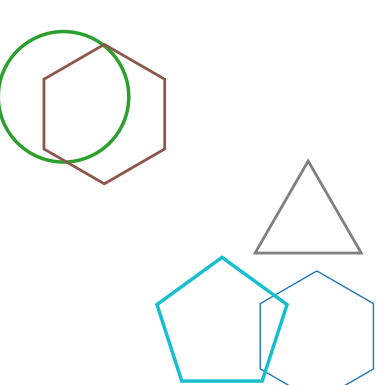[{"shape": "hexagon", "thickness": 1, "radius": 0.85, "center": [0.823, 0.127]}, {"shape": "circle", "thickness": 2.5, "radius": 0.85, "center": [0.165, 0.749]}, {"shape": "hexagon", "thickness": 2, "radius": 0.91, "center": [0.271, 0.704]}, {"shape": "triangle", "thickness": 2, "radius": 0.8, "center": [0.8, 0.422]}, {"shape": "pentagon", "thickness": 2.5, "radius": 0.89, "center": [0.577, 0.154]}]